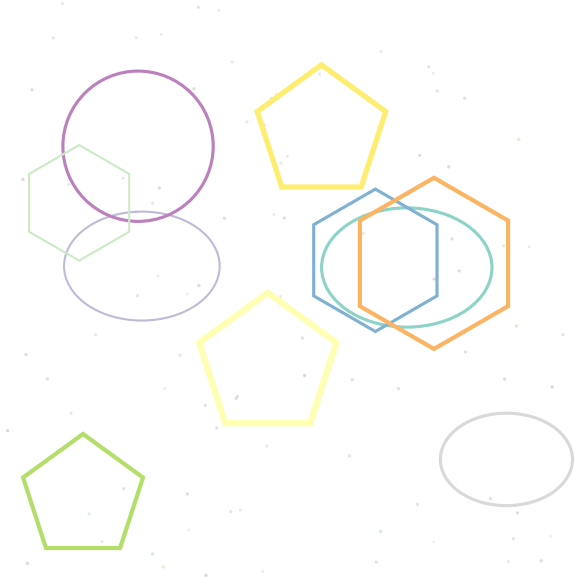[{"shape": "oval", "thickness": 1.5, "radius": 0.74, "center": [0.704, 0.536]}, {"shape": "pentagon", "thickness": 3, "radius": 0.62, "center": [0.464, 0.367]}, {"shape": "oval", "thickness": 1, "radius": 0.67, "center": [0.246, 0.538]}, {"shape": "hexagon", "thickness": 1.5, "radius": 0.62, "center": [0.65, 0.548]}, {"shape": "hexagon", "thickness": 2, "radius": 0.74, "center": [0.751, 0.543]}, {"shape": "pentagon", "thickness": 2, "radius": 0.55, "center": [0.144, 0.138]}, {"shape": "oval", "thickness": 1.5, "radius": 0.57, "center": [0.877, 0.204]}, {"shape": "circle", "thickness": 1.5, "radius": 0.65, "center": [0.239, 0.746]}, {"shape": "hexagon", "thickness": 1, "radius": 0.5, "center": [0.137, 0.648]}, {"shape": "pentagon", "thickness": 2.5, "radius": 0.58, "center": [0.557, 0.77]}]